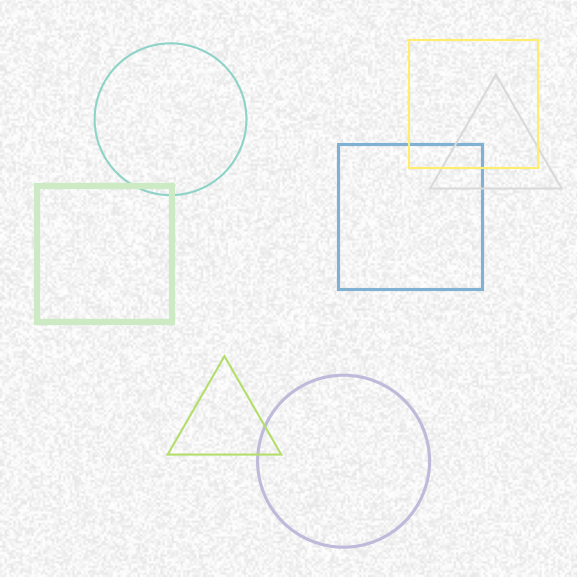[{"shape": "circle", "thickness": 1, "radius": 0.66, "center": [0.295, 0.793]}, {"shape": "circle", "thickness": 1.5, "radius": 0.74, "center": [0.595, 0.201]}, {"shape": "square", "thickness": 1.5, "radius": 0.63, "center": [0.71, 0.624]}, {"shape": "triangle", "thickness": 1, "radius": 0.57, "center": [0.389, 0.269]}, {"shape": "triangle", "thickness": 1, "radius": 0.66, "center": [0.859, 0.738]}, {"shape": "square", "thickness": 3, "radius": 0.59, "center": [0.181, 0.559]}, {"shape": "square", "thickness": 1, "radius": 0.56, "center": [0.82, 0.819]}]